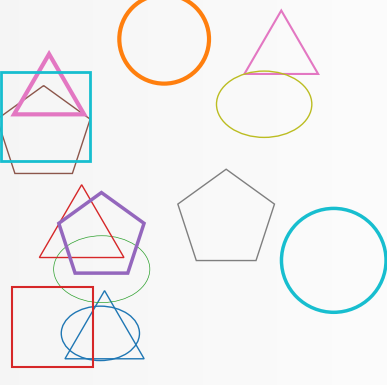[{"shape": "oval", "thickness": 1, "radius": 0.5, "center": [0.259, 0.134]}, {"shape": "triangle", "thickness": 1, "radius": 0.59, "center": [0.27, 0.127]}, {"shape": "circle", "thickness": 3, "radius": 0.58, "center": [0.424, 0.899]}, {"shape": "oval", "thickness": 0.5, "radius": 0.62, "center": [0.263, 0.301]}, {"shape": "square", "thickness": 1.5, "radius": 0.52, "center": [0.136, 0.151]}, {"shape": "triangle", "thickness": 1, "radius": 0.63, "center": [0.211, 0.394]}, {"shape": "pentagon", "thickness": 2.5, "radius": 0.58, "center": [0.262, 0.384]}, {"shape": "pentagon", "thickness": 1, "radius": 0.63, "center": [0.113, 0.652]}, {"shape": "triangle", "thickness": 3, "radius": 0.52, "center": [0.127, 0.755]}, {"shape": "triangle", "thickness": 1.5, "radius": 0.55, "center": [0.726, 0.863]}, {"shape": "pentagon", "thickness": 1, "radius": 0.66, "center": [0.584, 0.429]}, {"shape": "oval", "thickness": 1, "radius": 0.62, "center": [0.682, 0.729]}, {"shape": "circle", "thickness": 2.5, "radius": 0.67, "center": [0.861, 0.324]}, {"shape": "square", "thickness": 2, "radius": 0.58, "center": [0.117, 0.698]}]